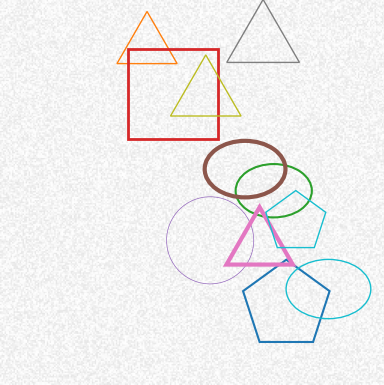[{"shape": "pentagon", "thickness": 1.5, "radius": 0.59, "center": [0.744, 0.207]}, {"shape": "triangle", "thickness": 1, "radius": 0.45, "center": [0.382, 0.88]}, {"shape": "oval", "thickness": 1.5, "radius": 0.49, "center": [0.711, 0.505]}, {"shape": "square", "thickness": 2, "radius": 0.58, "center": [0.448, 0.756]}, {"shape": "circle", "thickness": 0.5, "radius": 0.57, "center": [0.546, 0.376]}, {"shape": "oval", "thickness": 3, "radius": 0.52, "center": [0.637, 0.561]}, {"shape": "triangle", "thickness": 3, "radius": 0.5, "center": [0.674, 0.363]}, {"shape": "triangle", "thickness": 1, "radius": 0.55, "center": [0.683, 0.892]}, {"shape": "triangle", "thickness": 1, "radius": 0.53, "center": [0.534, 0.752]}, {"shape": "oval", "thickness": 1, "radius": 0.55, "center": [0.853, 0.249]}, {"shape": "pentagon", "thickness": 1, "radius": 0.41, "center": [0.768, 0.423]}]